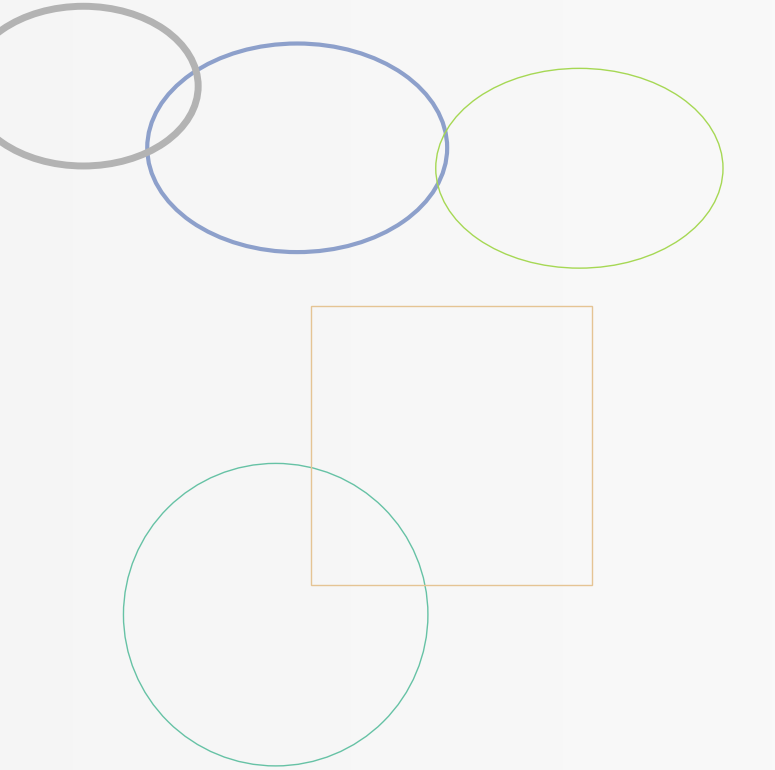[{"shape": "circle", "thickness": 0.5, "radius": 0.98, "center": [0.356, 0.202]}, {"shape": "oval", "thickness": 1.5, "radius": 0.97, "center": [0.383, 0.808]}, {"shape": "oval", "thickness": 0.5, "radius": 0.93, "center": [0.748, 0.781]}, {"shape": "square", "thickness": 0.5, "radius": 0.91, "center": [0.583, 0.421]}, {"shape": "oval", "thickness": 2.5, "radius": 0.74, "center": [0.108, 0.888]}]